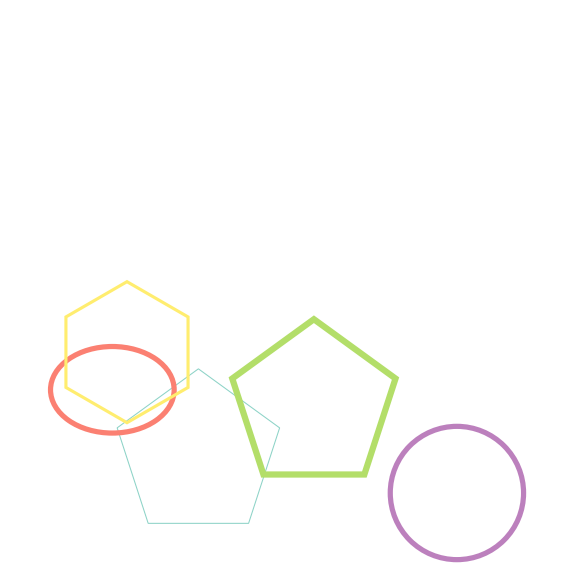[{"shape": "pentagon", "thickness": 0.5, "radius": 0.74, "center": [0.344, 0.213]}, {"shape": "oval", "thickness": 2.5, "radius": 0.54, "center": [0.195, 0.324]}, {"shape": "pentagon", "thickness": 3, "radius": 0.74, "center": [0.544, 0.298]}, {"shape": "circle", "thickness": 2.5, "radius": 0.58, "center": [0.791, 0.145]}, {"shape": "hexagon", "thickness": 1.5, "radius": 0.61, "center": [0.22, 0.389]}]